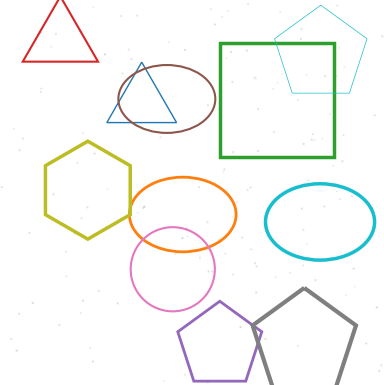[{"shape": "triangle", "thickness": 1, "radius": 0.52, "center": [0.368, 0.734]}, {"shape": "oval", "thickness": 2, "radius": 0.69, "center": [0.475, 0.443]}, {"shape": "square", "thickness": 2.5, "radius": 0.74, "center": [0.719, 0.74]}, {"shape": "triangle", "thickness": 1.5, "radius": 0.56, "center": [0.157, 0.896]}, {"shape": "pentagon", "thickness": 2, "radius": 0.57, "center": [0.571, 0.103]}, {"shape": "oval", "thickness": 1.5, "radius": 0.63, "center": [0.433, 0.743]}, {"shape": "circle", "thickness": 1.5, "radius": 0.55, "center": [0.449, 0.301]}, {"shape": "pentagon", "thickness": 3, "radius": 0.71, "center": [0.79, 0.111]}, {"shape": "hexagon", "thickness": 2.5, "radius": 0.64, "center": [0.228, 0.506]}, {"shape": "pentagon", "thickness": 0.5, "radius": 0.63, "center": [0.833, 0.86]}, {"shape": "oval", "thickness": 2.5, "radius": 0.71, "center": [0.831, 0.424]}]